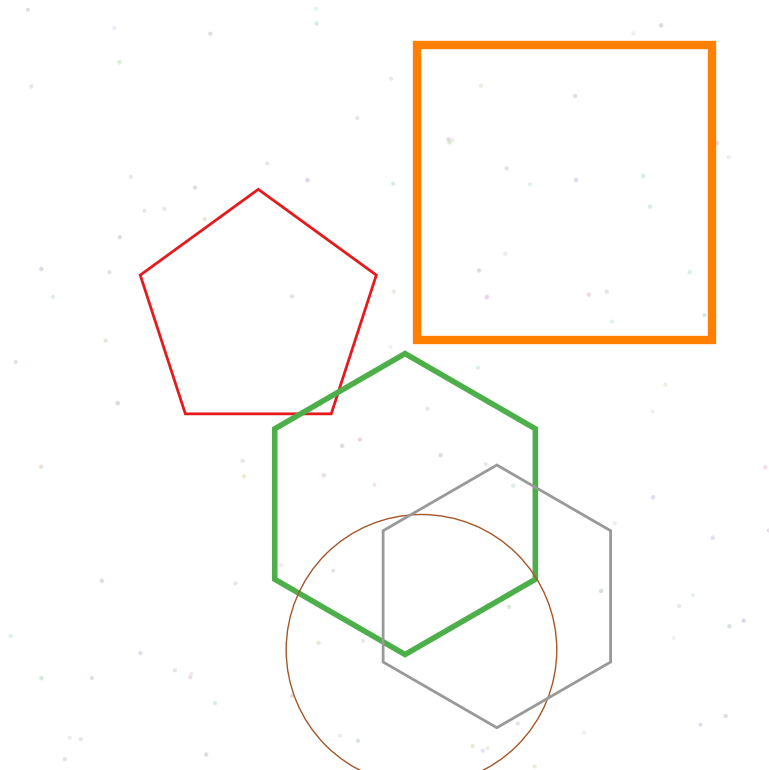[{"shape": "pentagon", "thickness": 1, "radius": 0.81, "center": [0.335, 0.593]}, {"shape": "hexagon", "thickness": 2, "radius": 0.98, "center": [0.526, 0.345]}, {"shape": "square", "thickness": 3, "radius": 0.96, "center": [0.733, 0.75]}, {"shape": "circle", "thickness": 0.5, "radius": 0.88, "center": [0.547, 0.156]}, {"shape": "hexagon", "thickness": 1, "radius": 0.85, "center": [0.645, 0.225]}]